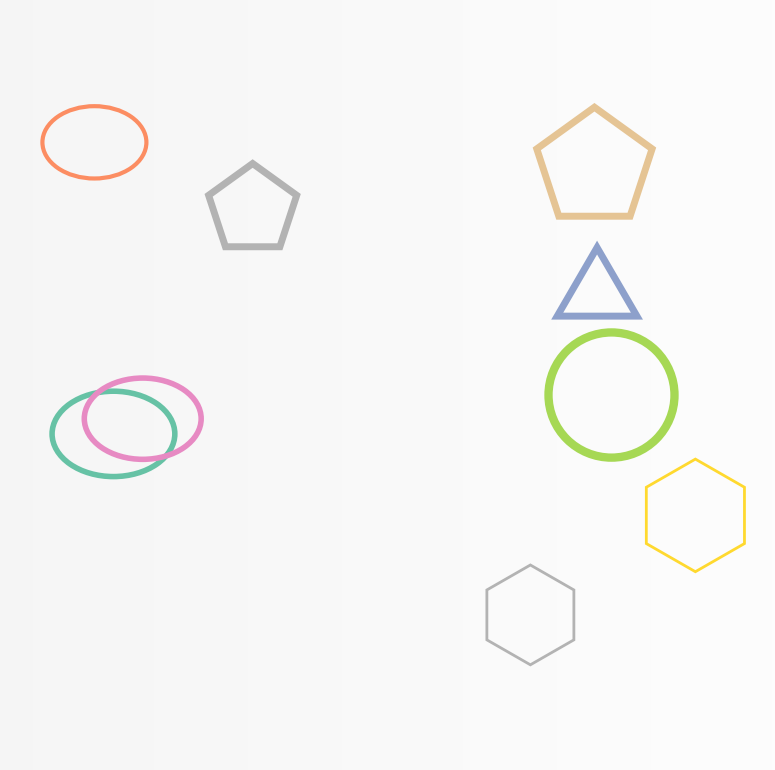[{"shape": "oval", "thickness": 2, "radius": 0.4, "center": [0.146, 0.437]}, {"shape": "oval", "thickness": 1.5, "radius": 0.34, "center": [0.122, 0.815]}, {"shape": "triangle", "thickness": 2.5, "radius": 0.3, "center": [0.77, 0.619]}, {"shape": "oval", "thickness": 2, "radius": 0.38, "center": [0.184, 0.456]}, {"shape": "circle", "thickness": 3, "radius": 0.41, "center": [0.789, 0.487]}, {"shape": "hexagon", "thickness": 1, "radius": 0.37, "center": [0.897, 0.331]}, {"shape": "pentagon", "thickness": 2.5, "radius": 0.39, "center": [0.767, 0.782]}, {"shape": "hexagon", "thickness": 1, "radius": 0.32, "center": [0.684, 0.201]}, {"shape": "pentagon", "thickness": 2.5, "radius": 0.3, "center": [0.326, 0.728]}]